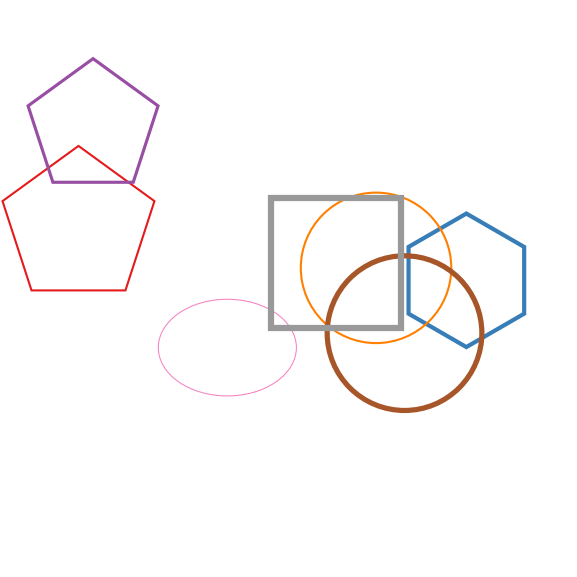[{"shape": "pentagon", "thickness": 1, "radius": 0.69, "center": [0.136, 0.608]}, {"shape": "hexagon", "thickness": 2, "radius": 0.58, "center": [0.808, 0.514]}, {"shape": "pentagon", "thickness": 1.5, "radius": 0.59, "center": [0.161, 0.779]}, {"shape": "circle", "thickness": 1, "radius": 0.65, "center": [0.651, 0.535]}, {"shape": "circle", "thickness": 2.5, "radius": 0.67, "center": [0.7, 0.422]}, {"shape": "oval", "thickness": 0.5, "radius": 0.6, "center": [0.394, 0.397]}, {"shape": "square", "thickness": 3, "radius": 0.56, "center": [0.581, 0.544]}]